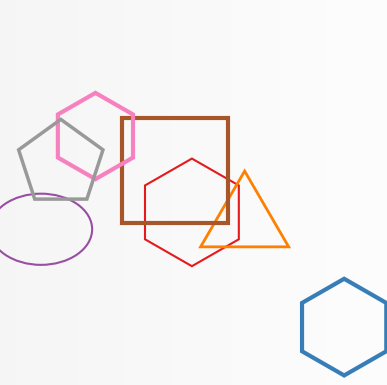[{"shape": "hexagon", "thickness": 1.5, "radius": 0.7, "center": [0.495, 0.448]}, {"shape": "hexagon", "thickness": 3, "radius": 0.63, "center": [0.888, 0.15]}, {"shape": "oval", "thickness": 1.5, "radius": 0.66, "center": [0.106, 0.405]}, {"shape": "triangle", "thickness": 2, "radius": 0.66, "center": [0.631, 0.424]}, {"shape": "square", "thickness": 3, "radius": 0.68, "center": [0.453, 0.557]}, {"shape": "hexagon", "thickness": 3, "radius": 0.56, "center": [0.246, 0.647]}, {"shape": "pentagon", "thickness": 2.5, "radius": 0.57, "center": [0.157, 0.575]}]